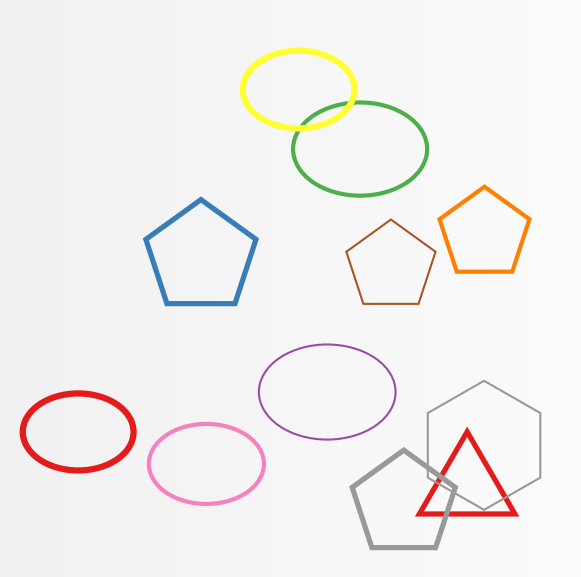[{"shape": "triangle", "thickness": 2.5, "radius": 0.47, "center": [0.804, 0.157]}, {"shape": "oval", "thickness": 3, "radius": 0.48, "center": [0.134, 0.251]}, {"shape": "pentagon", "thickness": 2.5, "radius": 0.5, "center": [0.346, 0.554]}, {"shape": "oval", "thickness": 2, "radius": 0.58, "center": [0.62, 0.741]}, {"shape": "oval", "thickness": 1, "radius": 0.59, "center": [0.563, 0.32]}, {"shape": "pentagon", "thickness": 2, "radius": 0.41, "center": [0.834, 0.594]}, {"shape": "oval", "thickness": 3, "radius": 0.48, "center": [0.514, 0.844]}, {"shape": "pentagon", "thickness": 1, "radius": 0.4, "center": [0.673, 0.538]}, {"shape": "oval", "thickness": 2, "radius": 0.5, "center": [0.355, 0.196]}, {"shape": "hexagon", "thickness": 1, "radius": 0.56, "center": [0.833, 0.228]}, {"shape": "pentagon", "thickness": 2.5, "radius": 0.47, "center": [0.695, 0.126]}]